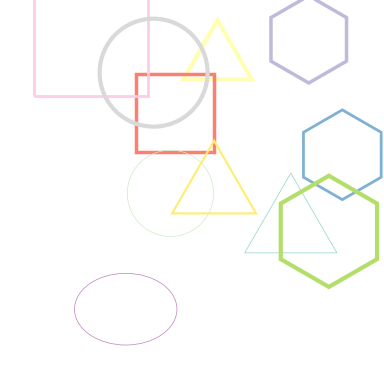[{"shape": "triangle", "thickness": 0.5, "radius": 0.69, "center": [0.755, 0.412]}, {"shape": "triangle", "thickness": 3, "radius": 0.51, "center": [0.565, 0.845]}, {"shape": "hexagon", "thickness": 2.5, "radius": 0.57, "center": [0.802, 0.898]}, {"shape": "square", "thickness": 2.5, "radius": 0.51, "center": [0.454, 0.707]}, {"shape": "hexagon", "thickness": 2, "radius": 0.58, "center": [0.889, 0.598]}, {"shape": "hexagon", "thickness": 3, "radius": 0.72, "center": [0.854, 0.399]}, {"shape": "square", "thickness": 2, "radius": 0.74, "center": [0.236, 0.899]}, {"shape": "circle", "thickness": 3, "radius": 0.7, "center": [0.399, 0.811]}, {"shape": "oval", "thickness": 0.5, "radius": 0.66, "center": [0.327, 0.197]}, {"shape": "circle", "thickness": 0.5, "radius": 0.56, "center": [0.443, 0.498]}, {"shape": "triangle", "thickness": 1.5, "radius": 0.63, "center": [0.556, 0.509]}]